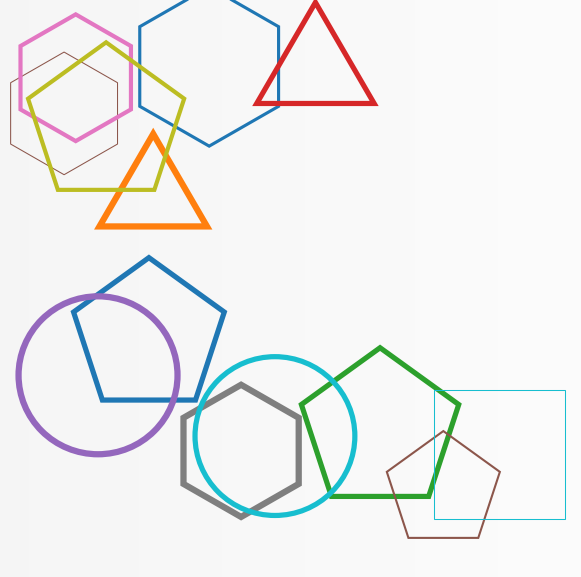[{"shape": "pentagon", "thickness": 2.5, "radius": 0.68, "center": [0.256, 0.417]}, {"shape": "hexagon", "thickness": 1.5, "radius": 0.69, "center": [0.36, 0.884]}, {"shape": "triangle", "thickness": 3, "radius": 0.53, "center": [0.264, 0.66]}, {"shape": "pentagon", "thickness": 2.5, "radius": 0.71, "center": [0.654, 0.255]}, {"shape": "triangle", "thickness": 2.5, "radius": 0.58, "center": [0.543, 0.878]}, {"shape": "circle", "thickness": 3, "radius": 0.68, "center": [0.169, 0.349]}, {"shape": "hexagon", "thickness": 0.5, "radius": 0.53, "center": [0.11, 0.803]}, {"shape": "pentagon", "thickness": 1, "radius": 0.51, "center": [0.763, 0.15]}, {"shape": "hexagon", "thickness": 2, "radius": 0.55, "center": [0.13, 0.865]}, {"shape": "hexagon", "thickness": 3, "radius": 0.57, "center": [0.415, 0.218]}, {"shape": "pentagon", "thickness": 2, "radius": 0.71, "center": [0.183, 0.785]}, {"shape": "circle", "thickness": 2.5, "radius": 0.69, "center": [0.473, 0.244]}, {"shape": "square", "thickness": 0.5, "radius": 0.56, "center": [0.859, 0.212]}]